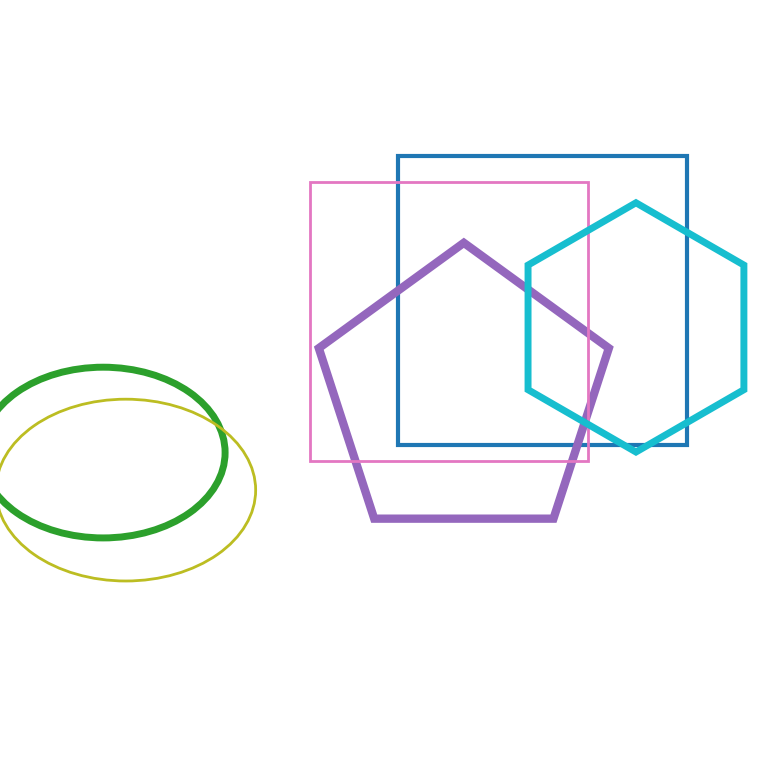[{"shape": "square", "thickness": 1.5, "radius": 0.94, "center": [0.705, 0.61]}, {"shape": "oval", "thickness": 2.5, "radius": 0.79, "center": [0.134, 0.412]}, {"shape": "pentagon", "thickness": 3, "radius": 0.99, "center": [0.602, 0.487]}, {"shape": "square", "thickness": 1, "radius": 0.9, "center": [0.583, 0.582]}, {"shape": "oval", "thickness": 1, "radius": 0.84, "center": [0.163, 0.364]}, {"shape": "hexagon", "thickness": 2.5, "radius": 0.81, "center": [0.826, 0.575]}]